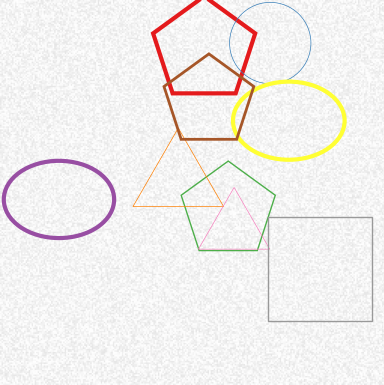[{"shape": "pentagon", "thickness": 3, "radius": 0.7, "center": [0.53, 0.87]}, {"shape": "circle", "thickness": 0.5, "radius": 0.53, "center": [0.702, 0.888]}, {"shape": "pentagon", "thickness": 1, "radius": 0.64, "center": [0.593, 0.453]}, {"shape": "oval", "thickness": 3, "radius": 0.72, "center": [0.153, 0.482]}, {"shape": "triangle", "thickness": 0.5, "radius": 0.68, "center": [0.463, 0.531]}, {"shape": "oval", "thickness": 3, "radius": 0.72, "center": [0.75, 0.687]}, {"shape": "pentagon", "thickness": 2, "radius": 0.61, "center": [0.543, 0.737]}, {"shape": "triangle", "thickness": 0.5, "radius": 0.53, "center": [0.608, 0.406]}, {"shape": "square", "thickness": 1, "radius": 0.67, "center": [0.832, 0.301]}]